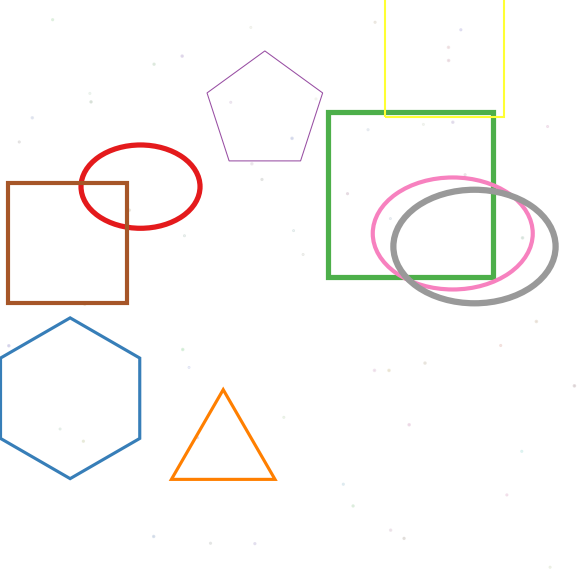[{"shape": "oval", "thickness": 2.5, "radius": 0.52, "center": [0.243, 0.676]}, {"shape": "hexagon", "thickness": 1.5, "radius": 0.7, "center": [0.121, 0.31]}, {"shape": "square", "thickness": 2.5, "radius": 0.71, "center": [0.711, 0.662]}, {"shape": "pentagon", "thickness": 0.5, "radius": 0.53, "center": [0.459, 0.806]}, {"shape": "triangle", "thickness": 1.5, "radius": 0.52, "center": [0.387, 0.221]}, {"shape": "square", "thickness": 1, "radius": 0.52, "center": [0.77, 0.9]}, {"shape": "square", "thickness": 2, "radius": 0.52, "center": [0.117, 0.578]}, {"shape": "oval", "thickness": 2, "radius": 0.69, "center": [0.784, 0.595]}, {"shape": "oval", "thickness": 3, "radius": 0.7, "center": [0.822, 0.572]}]